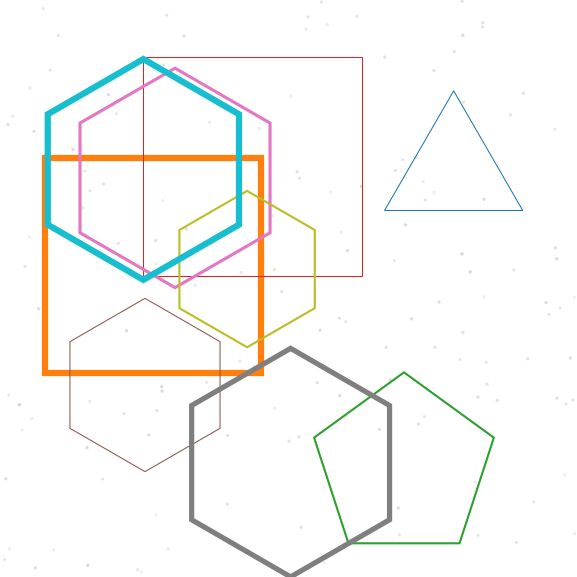[{"shape": "triangle", "thickness": 0.5, "radius": 0.69, "center": [0.786, 0.704]}, {"shape": "square", "thickness": 3, "radius": 0.93, "center": [0.265, 0.539]}, {"shape": "pentagon", "thickness": 1, "radius": 0.82, "center": [0.7, 0.191]}, {"shape": "square", "thickness": 0.5, "radius": 0.95, "center": [0.437, 0.712]}, {"shape": "hexagon", "thickness": 0.5, "radius": 0.75, "center": [0.251, 0.332]}, {"shape": "hexagon", "thickness": 1.5, "radius": 0.95, "center": [0.303, 0.691]}, {"shape": "hexagon", "thickness": 2.5, "radius": 0.99, "center": [0.503, 0.198]}, {"shape": "hexagon", "thickness": 1, "radius": 0.68, "center": [0.428, 0.533]}, {"shape": "hexagon", "thickness": 3, "radius": 0.96, "center": [0.248, 0.706]}]